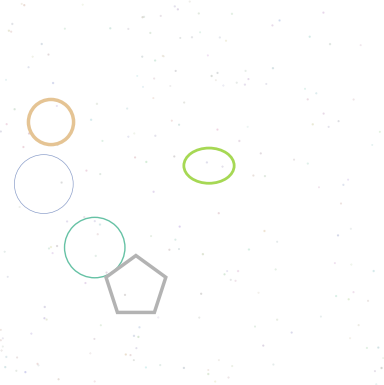[{"shape": "circle", "thickness": 1, "radius": 0.39, "center": [0.246, 0.357]}, {"shape": "circle", "thickness": 0.5, "radius": 0.38, "center": [0.114, 0.522]}, {"shape": "oval", "thickness": 2, "radius": 0.33, "center": [0.543, 0.57]}, {"shape": "circle", "thickness": 2.5, "radius": 0.29, "center": [0.132, 0.683]}, {"shape": "pentagon", "thickness": 2.5, "radius": 0.41, "center": [0.353, 0.255]}]